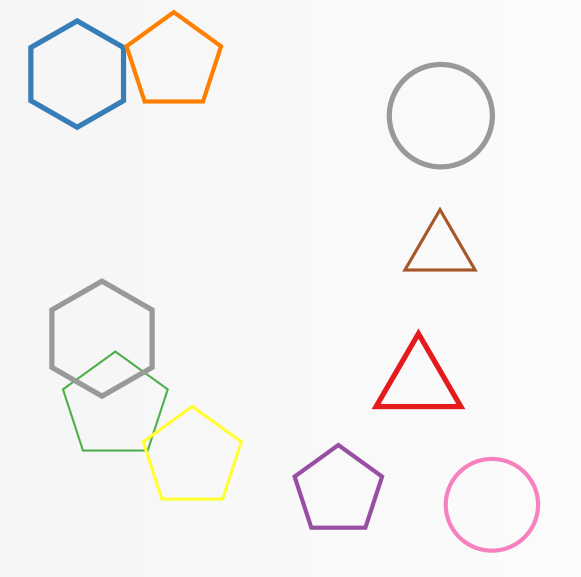[{"shape": "triangle", "thickness": 2.5, "radius": 0.42, "center": [0.72, 0.337]}, {"shape": "hexagon", "thickness": 2.5, "radius": 0.46, "center": [0.133, 0.871]}, {"shape": "pentagon", "thickness": 1, "radius": 0.47, "center": [0.198, 0.296]}, {"shape": "pentagon", "thickness": 2, "radius": 0.4, "center": [0.582, 0.149]}, {"shape": "pentagon", "thickness": 2, "radius": 0.43, "center": [0.299, 0.893]}, {"shape": "pentagon", "thickness": 1.5, "radius": 0.44, "center": [0.331, 0.207]}, {"shape": "triangle", "thickness": 1.5, "radius": 0.35, "center": [0.757, 0.566]}, {"shape": "circle", "thickness": 2, "radius": 0.4, "center": [0.846, 0.125]}, {"shape": "hexagon", "thickness": 2.5, "radius": 0.5, "center": [0.175, 0.413]}, {"shape": "circle", "thickness": 2.5, "radius": 0.44, "center": [0.758, 0.799]}]